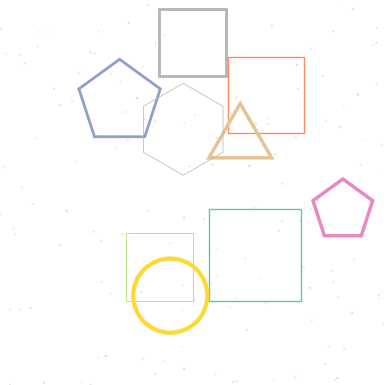[{"shape": "square", "thickness": 1, "radius": 0.59, "center": [0.662, 0.338]}, {"shape": "square", "thickness": 1, "radius": 0.49, "center": [0.691, 0.753]}, {"shape": "pentagon", "thickness": 2, "radius": 0.56, "center": [0.311, 0.735]}, {"shape": "pentagon", "thickness": 2.5, "radius": 0.41, "center": [0.89, 0.454]}, {"shape": "square", "thickness": 0.5, "radius": 0.44, "center": [0.413, 0.307]}, {"shape": "circle", "thickness": 3, "radius": 0.48, "center": [0.442, 0.232]}, {"shape": "triangle", "thickness": 2.5, "radius": 0.47, "center": [0.624, 0.637]}, {"shape": "hexagon", "thickness": 0.5, "radius": 0.6, "center": [0.476, 0.664]}, {"shape": "square", "thickness": 2, "radius": 0.44, "center": [0.499, 0.889]}]